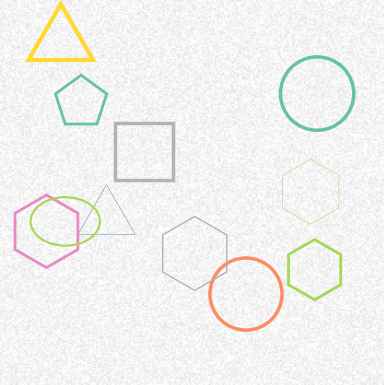[{"shape": "pentagon", "thickness": 2, "radius": 0.35, "center": [0.211, 0.735]}, {"shape": "circle", "thickness": 2.5, "radius": 0.48, "center": [0.824, 0.757]}, {"shape": "circle", "thickness": 2.5, "radius": 0.47, "center": [0.639, 0.236]}, {"shape": "triangle", "thickness": 0.5, "radius": 0.43, "center": [0.277, 0.434]}, {"shape": "hexagon", "thickness": 2, "radius": 0.47, "center": [0.121, 0.399]}, {"shape": "oval", "thickness": 1.5, "radius": 0.45, "center": [0.17, 0.425]}, {"shape": "hexagon", "thickness": 2, "radius": 0.39, "center": [0.817, 0.3]}, {"shape": "triangle", "thickness": 3, "radius": 0.48, "center": [0.158, 0.893]}, {"shape": "hexagon", "thickness": 0.5, "radius": 0.42, "center": [0.807, 0.502]}, {"shape": "square", "thickness": 2.5, "radius": 0.37, "center": [0.374, 0.607]}, {"shape": "hexagon", "thickness": 1, "radius": 0.48, "center": [0.506, 0.342]}]